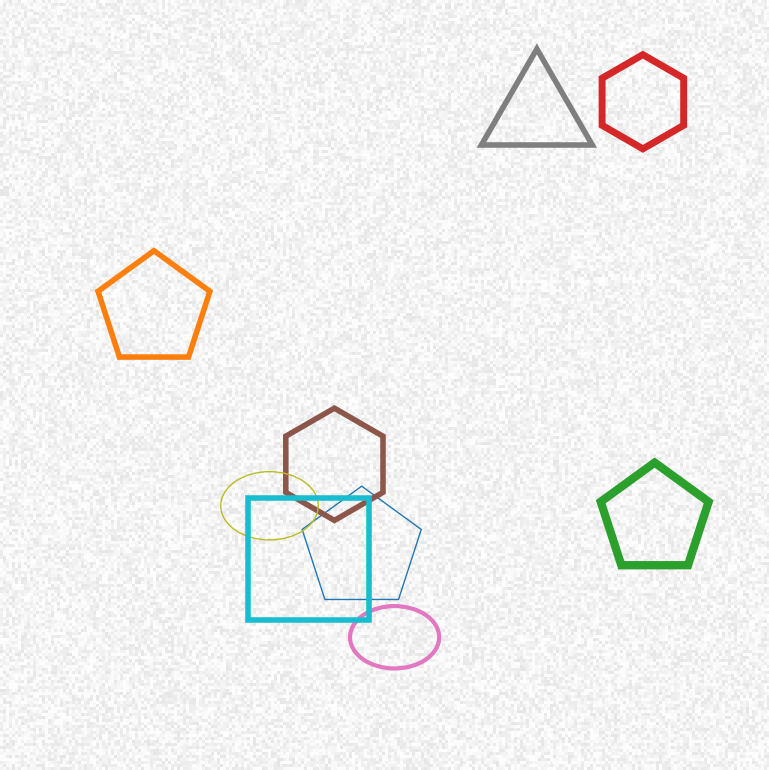[{"shape": "pentagon", "thickness": 0.5, "radius": 0.41, "center": [0.47, 0.287]}, {"shape": "pentagon", "thickness": 2, "radius": 0.38, "center": [0.2, 0.598]}, {"shape": "pentagon", "thickness": 3, "radius": 0.37, "center": [0.85, 0.326]}, {"shape": "hexagon", "thickness": 2.5, "radius": 0.31, "center": [0.835, 0.868]}, {"shape": "hexagon", "thickness": 2, "radius": 0.36, "center": [0.434, 0.397]}, {"shape": "oval", "thickness": 1.5, "radius": 0.29, "center": [0.512, 0.172]}, {"shape": "triangle", "thickness": 2, "radius": 0.42, "center": [0.697, 0.853]}, {"shape": "oval", "thickness": 0.5, "radius": 0.32, "center": [0.35, 0.343]}, {"shape": "square", "thickness": 2, "radius": 0.39, "center": [0.401, 0.274]}]